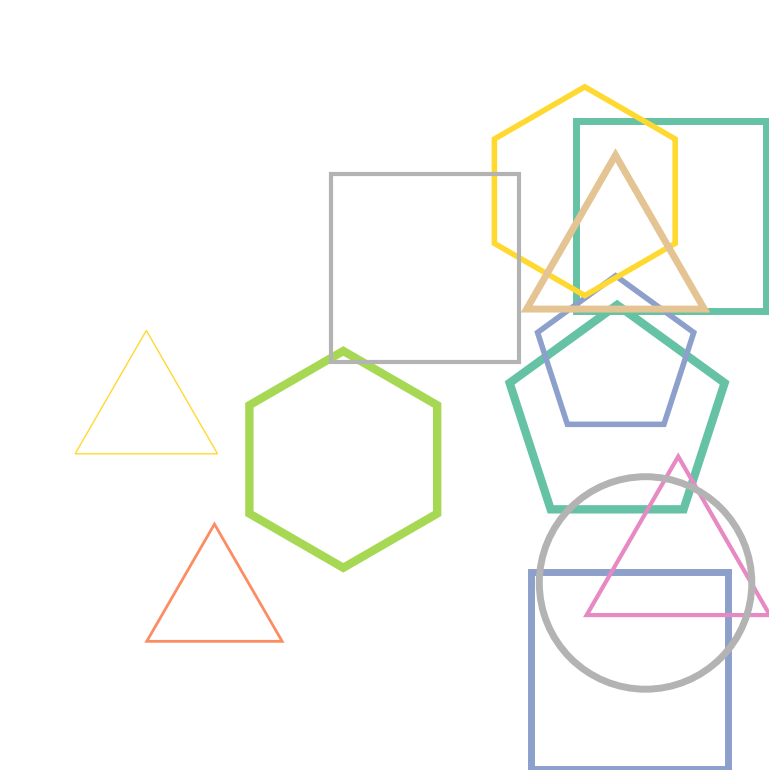[{"shape": "pentagon", "thickness": 3, "radius": 0.73, "center": [0.801, 0.457]}, {"shape": "square", "thickness": 2.5, "radius": 0.62, "center": [0.871, 0.72]}, {"shape": "triangle", "thickness": 1, "radius": 0.51, "center": [0.279, 0.218]}, {"shape": "square", "thickness": 2.5, "radius": 0.64, "center": [0.818, 0.129]}, {"shape": "pentagon", "thickness": 2, "radius": 0.53, "center": [0.8, 0.535]}, {"shape": "triangle", "thickness": 1.5, "radius": 0.69, "center": [0.881, 0.27]}, {"shape": "hexagon", "thickness": 3, "radius": 0.7, "center": [0.446, 0.403]}, {"shape": "hexagon", "thickness": 2, "radius": 0.68, "center": [0.759, 0.752]}, {"shape": "triangle", "thickness": 0.5, "radius": 0.53, "center": [0.19, 0.464]}, {"shape": "triangle", "thickness": 2.5, "radius": 0.67, "center": [0.799, 0.665]}, {"shape": "square", "thickness": 1.5, "radius": 0.61, "center": [0.552, 0.652]}, {"shape": "circle", "thickness": 2.5, "radius": 0.69, "center": [0.838, 0.243]}]